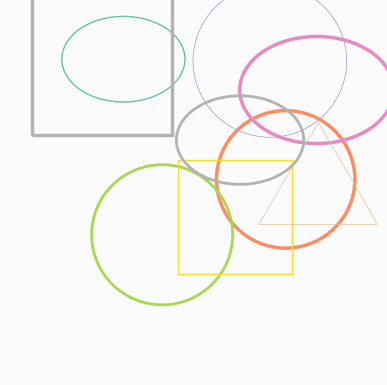[{"shape": "oval", "thickness": 1, "radius": 0.79, "center": [0.318, 0.846]}, {"shape": "circle", "thickness": 2.5, "radius": 0.89, "center": [0.737, 0.534]}, {"shape": "circle", "thickness": 0.5, "radius": 0.99, "center": [0.696, 0.842]}, {"shape": "oval", "thickness": 2.5, "radius": 0.99, "center": [0.817, 0.766]}, {"shape": "circle", "thickness": 2, "radius": 0.91, "center": [0.419, 0.39]}, {"shape": "square", "thickness": 1, "radius": 0.74, "center": [0.608, 0.436]}, {"shape": "triangle", "thickness": 0.5, "radius": 0.88, "center": [0.821, 0.505]}, {"shape": "square", "thickness": 2.5, "radius": 0.9, "center": [0.264, 0.83]}, {"shape": "oval", "thickness": 2, "radius": 0.82, "center": [0.619, 0.636]}]